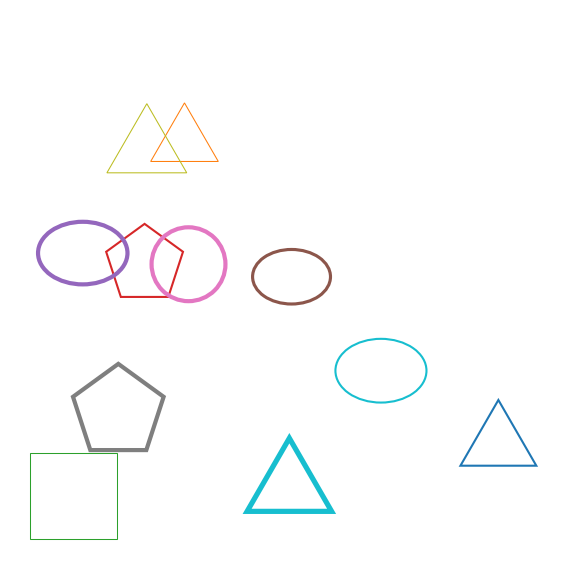[{"shape": "triangle", "thickness": 1, "radius": 0.38, "center": [0.863, 0.231]}, {"shape": "triangle", "thickness": 0.5, "radius": 0.34, "center": [0.319, 0.753]}, {"shape": "square", "thickness": 0.5, "radius": 0.37, "center": [0.127, 0.141]}, {"shape": "pentagon", "thickness": 1, "radius": 0.35, "center": [0.25, 0.542]}, {"shape": "oval", "thickness": 2, "radius": 0.39, "center": [0.143, 0.561]}, {"shape": "oval", "thickness": 1.5, "radius": 0.34, "center": [0.505, 0.52]}, {"shape": "circle", "thickness": 2, "radius": 0.32, "center": [0.326, 0.542]}, {"shape": "pentagon", "thickness": 2, "radius": 0.41, "center": [0.205, 0.287]}, {"shape": "triangle", "thickness": 0.5, "radius": 0.4, "center": [0.254, 0.74]}, {"shape": "oval", "thickness": 1, "radius": 0.39, "center": [0.66, 0.357]}, {"shape": "triangle", "thickness": 2.5, "radius": 0.42, "center": [0.501, 0.156]}]